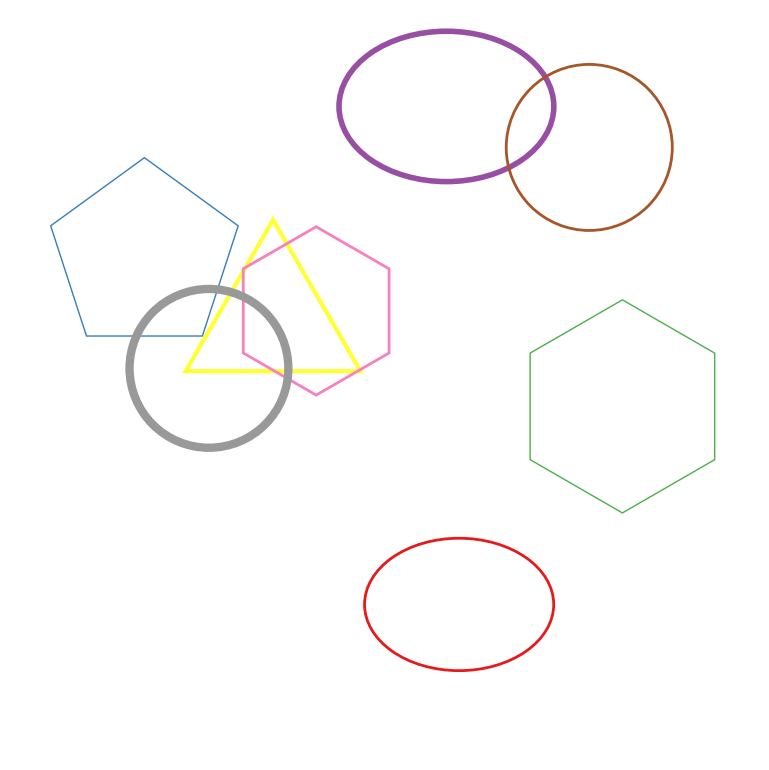[{"shape": "oval", "thickness": 1, "radius": 0.61, "center": [0.596, 0.215]}, {"shape": "pentagon", "thickness": 0.5, "radius": 0.64, "center": [0.188, 0.667]}, {"shape": "hexagon", "thickness": 0.5, "radius": 0.69, "center": [0.808, 0.472]}, {"shape": "oval", "thickness": 2, "radius": 0.7, "center": [0.58, 0.862]}, {"shape": "triangle", "thickness": 1.5, "radius": 0.66, "center": [0.355, 0.583]}, {"shape": "circle", "thickness": 1, "radius": 0.54, "center": [0.765, 0.809]}, {"shape": "hexagon", "thickness": 1, "radius": 0.55, "center": [0.411, 0.596]}, {"shape": "circle", "thickness": 3, "radius": 0.52, "center": [0.271, 0.522]}]